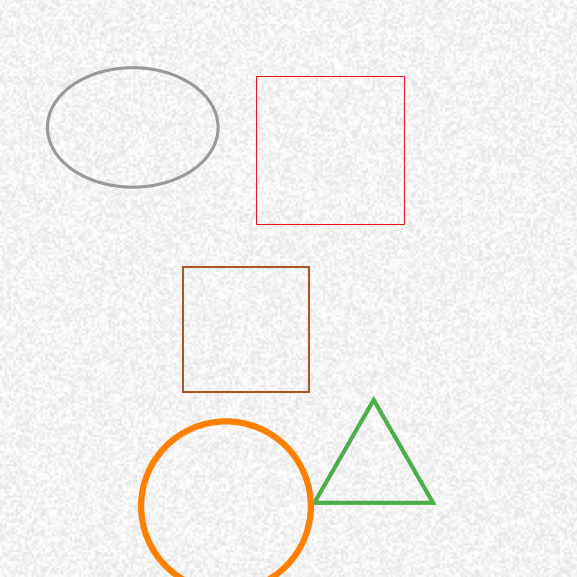[{"shape": "square", "thickness": 0.5, "radius": 0.64, "center": [0.571, 0.739]}, {"shape": "triangle", "thickness": 2, "radius": 0.59, "center": [0.647, 0.188]}, {"shape": "circle", "thickness": 3, "radius": 0.73, "center": [0.391, 0.122]}, {"shape": "square", "thickness": 1, "radius": 0.54, "center": [0.426, 0.428]}, {"shape": "oval", "thickness": 1.5, "radius": 0.74, "center": [0.23, 0.778]}]